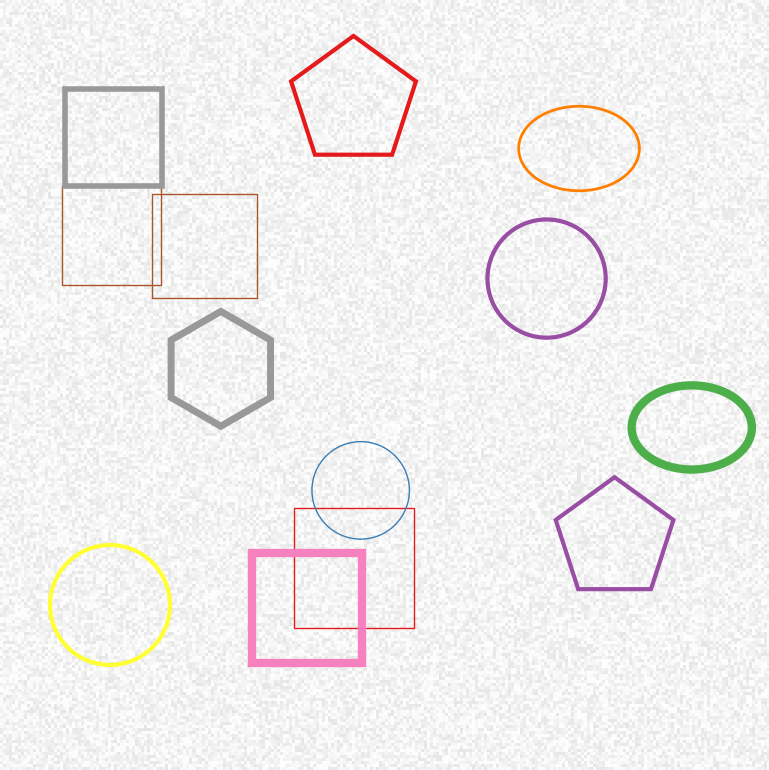[{"shape": "pentagon", "thickness": 1.5, "radius": 0.43, "center": [0.459, 0.868]}, {"shape": "square", "thickness": 0.5, "radius": 0.39, "center": [0.459, 0.263]}, {"shape": "circle", "thickness": 0.5, "radius": 0.32, "center": [0.468, 0.363]}, {"shape": "oval", "thickness": 3, "radius": 0.39, "center": [0.898, 0.445]}, {"shape": "pentagon", "thickness": 1.5, "radius": 0.4, "center": [0.798, 0.3]}, {"shape": "circle", "thickness": 1.5, "radius": 0.38, "center": [0.71, 0.638]}, {"shape": "oval", "thickness": 1, "radius": 0.39, "center": [0.752, 0.807]}, {"shape": "circle", "thickness": 1.5, "radius": 0.39, "center": [0.143, 0.214]}, {"shape": "square", "thickness": 0.5, "radius": 0.34, "center": [0.266, 0.681]}, {"shape": "square", "thickness": 0.5, "radius": 0.32, "center": [0.145, 0.694]}, {"shape": "square", "thickness": 3, "radius": 0.36, "center": [0.399, 0.21]}, {"shape": "square", "thickness": 2, "radius": 0.31, "center": [0.148, 0.822]}, {"shape": "hexagon", "thickness": 2.5, "radius": 0.37, "center": [0.287, 0.521]}]